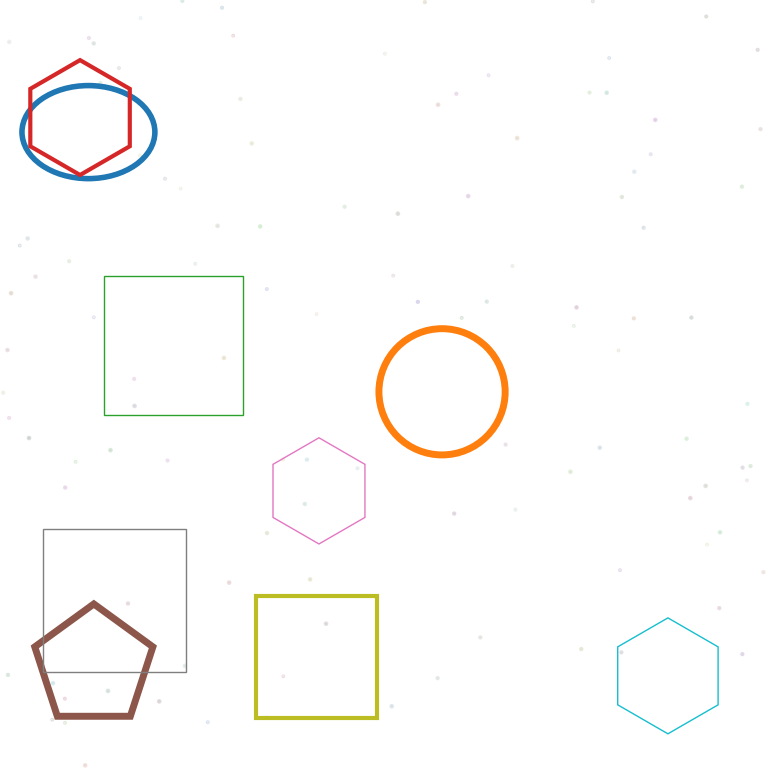[{"shape": "oval", "thickness": 2, "radius": 0.43, "center": [0.115, 0.828]}, {"shape": "circle", "thickness": 2.5, "radius": 0.41, "center": [0.574, 0.491]}, {"shape": "square", "thickness": 0.5, "radius": 0.45, "center": [0.225, 0.551]}, {"shape": "hexagon", "thickness": 1.5, "radius": 0.37, "center": [0.104, 0.847]}, {"shape": "pentagon", "thickness": 2.5, "radius": 0.4, "center": [0.122, 0.135]}, {"shape": "hexagon", "thickness": 0.5, "radius": 0.34, "center": [0.414, 0.362]}, {"shape": "square", "thickness": 0.5, "radius": 0.46, "center": [0.149, 0.22]}, {"shape": "square", "thickness": 1.5, "radius": 0.39, "center": [0.411, 0.147]}, {"shape": "hexagon", "thickness": 0.5, "radius": 0.38, "center": [0.867, 0.122]}]